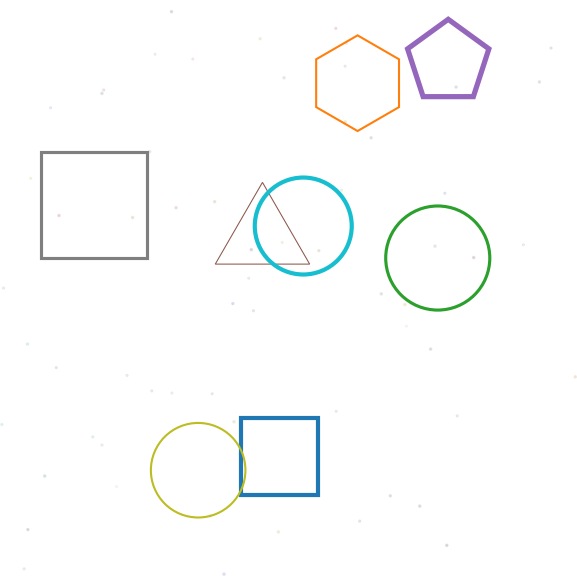[{"shape": "square", "thickness": 2, "radius": 0.33, "center": [0.484, 0.209]}, {"shape": "hexagon", "thickness": 1, "radius": 0.41, "center": [0.619, 0.855]}, {"shape": "circle", "thickness": 1.5, "radius": 0.45, "center": [0.758, 0.552]}, {"shape": "pentagon", "thickness": 2.5, "radius": 0.37, "center": [0.776, 0.892]}, {"shape": "triangle", "thickness": 0.5, "radius": 0.47, "center": [0.454, 0.589]}, {"shape": "square", "thickness": 1.5, "radius": 0.46, "center": [0.163, 0.644]}, {"shape": "circle", "thickness": 1, "radius": 0.41, "center": [0.343, 0.185]}, {"shape": "circle", "thickness": 2, "radius": 0.42, "center": [0.525, 0.608]}]